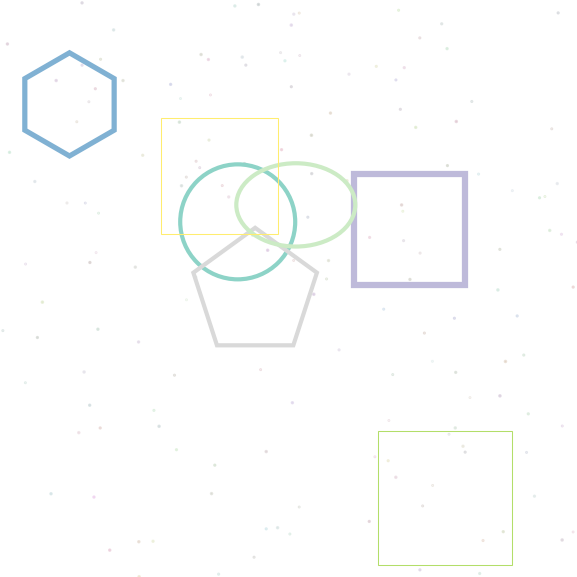[{"shape": "circle", "thickness": 2, "radius": 0.5, "center": [0.412, 0.615]}, {"shape": "square", "thickness": 3, "radius": 0.48, "center": [0.709, 0.602]}, {"shape": "hexagon", "thickness": 2.5, "radius": 0.45, "center": [0.12, 0.818]}, {"shape": "square", "thickness": 0.5, "radius": 0.58, "center": [0.771, 0.137]}, {"shape": "pentagon", "thickness": 2, "radius": 0.56, "center": [0.442, 0.492]}, {"shape": "oval", "thickness": 2, "radius": 0.52, "center": [0.512, 0.644]}, {"shape": "square", "thickness": 0.5, "radius": 0.5, "center": [0.38, 0.695]}]